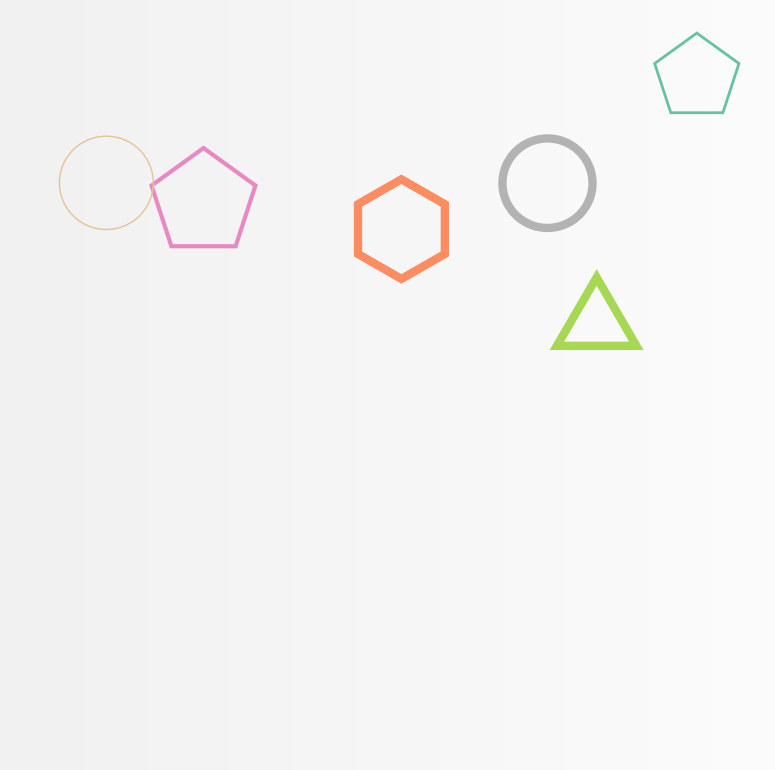[{"shape": "pentagon", "thickness": 1, "radius": 0.29, "center": [0.899, 0.9]}, {"shape": "hexagon", "thickness": 3, "radius": 0.32, "center": [0.518, 0.702]}, {"shape": "pentagon", "thickness": 1.5, "radius": 0.35, "center": [0.263, 0.737]}, {"shape": "triangle", "thickness": 3, "radius": 0.3, "center": [0.77, 0.58]}, {"shape": "circle", "thickness": 0.5, "radius": 0.3, "center": [0.137, 0.763]}, {"shape": "circle", "thickness": 3, "radius": 0.29, "center": [0.706, 0.762]}]